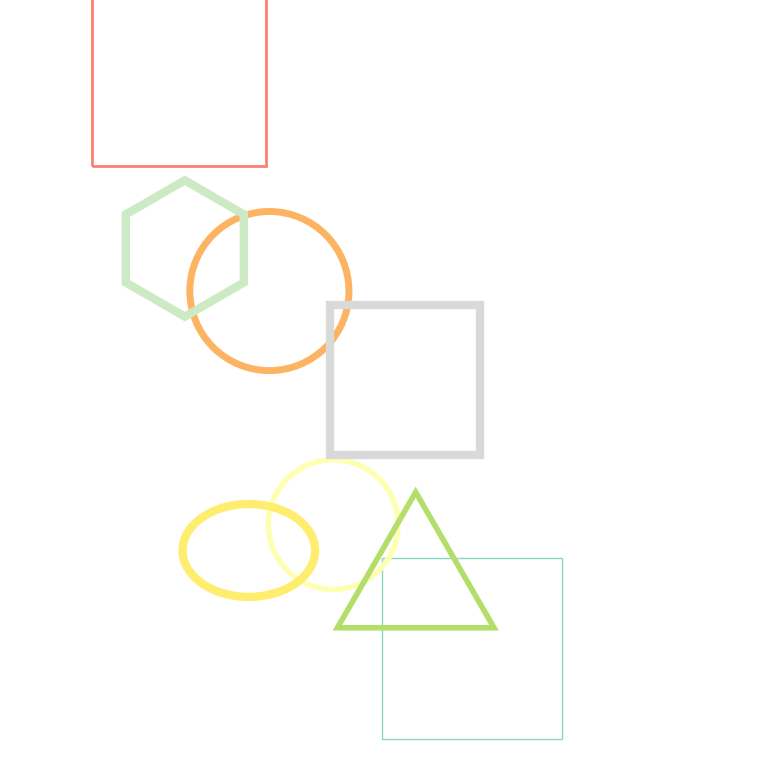[{"shape": "square", "thickness": 0.5, "radius": 0.59, "center": [0.613, 0.158]}, {"shape": "circle", "thickness": 2, "radius": 0.42, "center": [0.433, 0.319]}, {"shape": "square", "thickness": 1, "radius": 0.57, "center": [0.233, 0.897]}, {"shape": "circle", "thickness": 2.5, "radius": 0.52, "center": [0.35, 0.622]}, {"shape": "triangle", "thickness": 2, "radius": 0.59, "center": [0.54, 0.243]}, {"shape": "square", "thickness": 3, "radius": 0.49, "center": [0.526, 0.506]}, {"shape": "hexagon", "thickness": 3, "radius": 0.44, "center": [0.24, 0.677]}, {"shape": "oval", "thickness": 3, "radius": 0.43, "center": [0.323, 0.285]}]